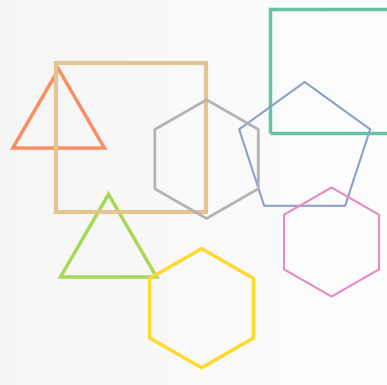[{"shape": "square", "thickness": 2.5, "radius": 0.81, "center": [0.858, 0.816]}, {"shape": "triangle", "thickness": 2.5, "radius": 0.68, "center": [0.151, 0.684]}, {"shape": "pentagon", "thickness": 1.5, "radius": 0.89, "center": [0.786, 0.609]}, {"shape": "hexagon", "thickness": 1.5, "radius": 0.71, "center": [0.856, 0.371]}, {"shape": "triangle", "thickness": 2.5, "radius": 0.72, "center": [0.28, 0.352]}, {"shape": "hexagon", "thickness": 2.5, "radius": 0.77, "center": [0.52, 0.2]}, {"shape": "square", "thickness": 3, "radius": 0.97, "center": [0.338, 0.644]}, {"shape": "hexagon", "thickness": 2, "radius": 0.77, "center": [0.533, 0.587]}]